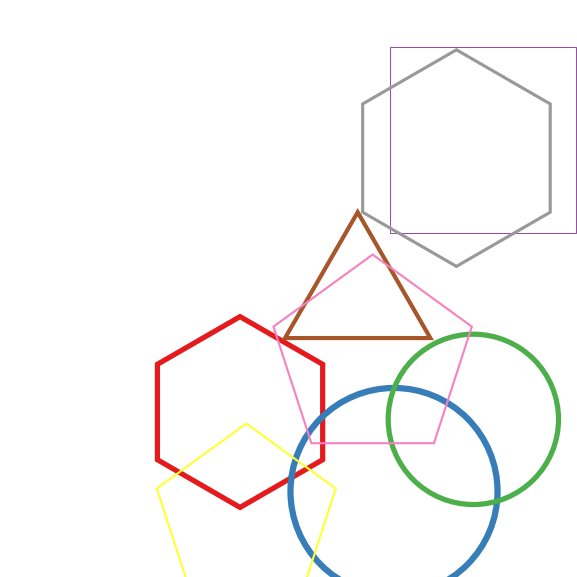[{"shape": "hexagon", "thickness": 2.5, "radius": 0.83, "center": [0.416, 0.286]}, {"shape": "circle", "thickness": 3, "radius": 0.9, "center": [0.682, 0.148]}, {"shape": "circle", "thickness": 2.5, "radius": 0.74, "center": [0.82, 0.273]}, {"shape": "square", "thickness": 0.5, "radius": 0.8, "center": [0.836, 0.756]}, {"shape": "pentagon", "thickness": 1, "radius": 0.81, "center": [0.426, 0.103]}, {"shape": "triangle", "thickness": 2, "radius": 0.73, "center": [0.619, 0.486]}, {"shape": "pentagon", "thickness": 1, "radius": 0.9, "center": [0.645, 0.378]}, {"shape": "hexagon", "thickness": 1.5, "radius": 0.94, "center": [0.79, 0.725]}]